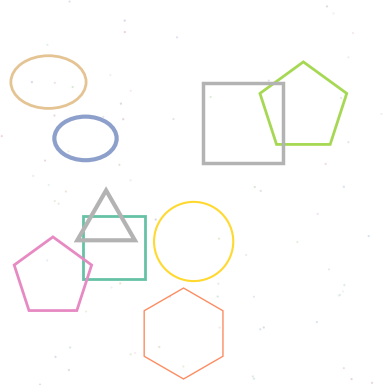[{"shape": "square", "thickness": 2, "radius": 0.4, "center": [0.297, 0.357]}, {"shape": "hexagon", "thickness": 1, "radius": 0.59, "center": [0.477, 0.134]}, {"shape": "oval", "thickness": 3, "radius": 0.4, "center": [0.222, 0.64]}, {"shape": "pentagon", "thickness": 2, "radius": 0.53, "center": [0.137, 0.279]}, {"shape": "pentagon", "thickness": 2, "radius": 0.59, "center": [0.788, 0.721]}, {"shape": "circle", "thickness": 1.5, "radius": 0.51, "center": [0.503, 0.373]}, {"shape": "oval", "thickness": 2, "radius": 0.49, "center": [0.126, 0.787]}, {"shape": "square", "thickness": 2.5, "radius": 0.52, "center": [0.631, 0.68]}, {"shape": "triangle", "thickness": 3, "radius": 0.43, "center": [0.276, 0.419]}]